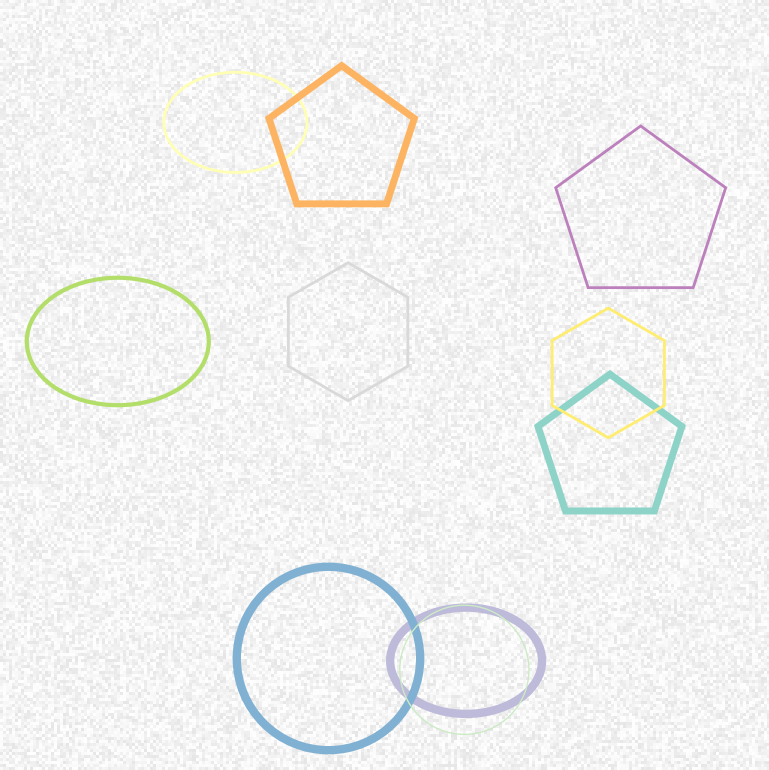[{"shape": "pentagon", "thickness": 2.5, "radius": 0.49, "center": [0.792, 0.416]}, {"shape": "oval", "thickness": 1, "radius": 0.46, "center": [0.306, 0.841]}, {"shape": "oval", "thickness": 3, "radius": 0.49, "center": [0.605, 0.142]}, {"shape": "circle", "thickness": 3, "radius": 0.6, "center": [0.427, 0.145]}, {"shape": "pentagon", "thickness": 2.5, "radius": 0.5, "center": [0.444, 0.816]}, {"shape": "oval", "thickness": 1.5, "radius": 0.59, "center": [0.153, 0.557]}, {"shape": "hexagon", "thickness": 1, "radius": 0.45, "center": [0.452, 0.569]}, {"shape": "pentagon", "thickness": 1, "radius": 0.58, "center": [0.832, 0.72]}, {"shape": "circle", "thickness": 0.5, "radius": 0.42, "center": [0.603, 0.13]}, {"shape": "hexagon", "thickness": 1, "radius": 0.42, "center": [0.79, 0.516]}]